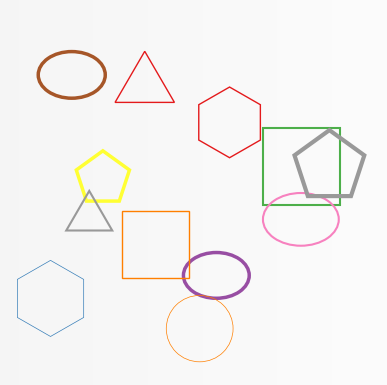[{"shape": "hexagon", "thickness": 1, "radius": 0.46, "center": [0.592, 0.682]}, {"shape": "triangle", "thickness": 1, "radius": 0.44, "center": [0.374, 0.778]}, {"shape": "hexagon", "thickness": 0.5, "radius": 0.49, "center": [0.13, 0.225]}, {"shape": "square", "thickness": 1.5, "radius": 0.5, "center": [0.778, 0.569]}, {"shape": "oval", "thickness": 2.5, "radius": 0.42, "center": [0.558, 0.285]}, {"shape": "circle", "thickness": 0.5, "radius": 0.43, "center": [0.515, 0.146]}, {"shape": "square", "thickness": 1, "radius": 0.43, "center": [0.402, 0.365]}, {"shape": "pentagon", "thickness": 2.5, "radius": 0.36, "center": [0.265, 0.536]}, {"shape": "oval", "thickness": 2.5, "radius": 0.43, "center": [0.185, 0.805]}, {"shape": "oval", "thickness": 1.5, "radius": 0.49, "center": [0.776, 0.43]}, {"shape": "triangle", "thickness": 1.5, "radius": 0.34, "center": [0.23, 0.436]}, {"shape": "pentagon", "thickness": 3, "radius": 0.47, "center": [0.85, 0.567]}]